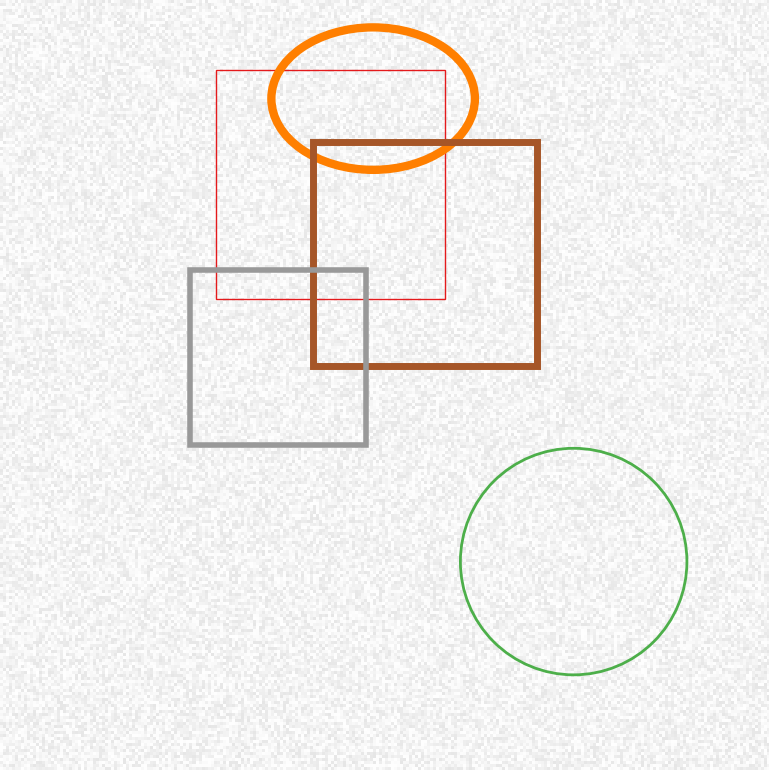[{"shape": "square", "thickness": 0.5, "radius": 0.74, "center": [0.429, 0.76]}, {"shape": "circle", "thickness": 1, "radius": 0.74, "center": [0.745, 0.271]}, {"shape": "oval", "thickness": 3, "radius": 0.66, "center": [0.485, 0.872]}, {"shape": "square", "thickness": 2.5, "radius": 0.73, "center": [0.552, 0.67]}, {"shape": "square", "thickness": 2, "radius": 0.57, "center": [0.361, 0.536]}]